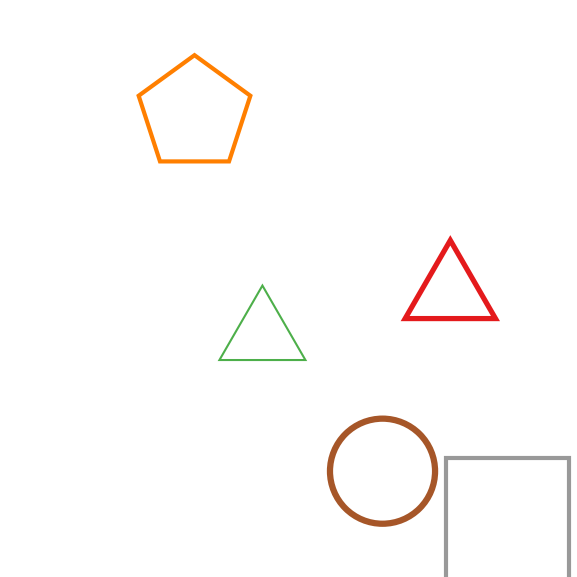[{"shape": "triangle", "thickness": 2.5, "radius": 0.45, "center": [0.78, 0.493]}, {"shape": "triangle", "thickness": 1, "radius": 0.43, "center": [0.454, 0.419]}, {"shape": "pentagon", "thickness": 2, "radius": 0.51, "center": [0.337, 0.802]}, {"shape": "circle", "thickness": 3, "radius": 0.45, "center": [0.662, 0.183]}, {"shape": "square", "thickness": 2, "radius": 0.53, "center": [0.879, 0.101]}]